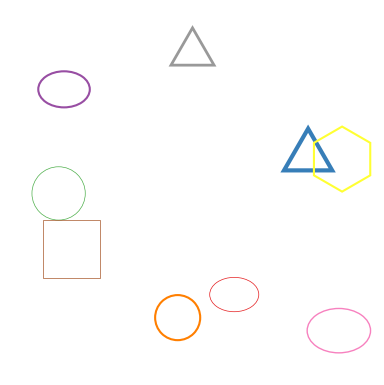[{"shape": "oval", "thickness": 0.5, "radius": 0.32, "center": [0.608, 0.235]}, {"shape": "triangle", "thickness": 3, "radius": 0.36, "center": [0.8, 0.594]}, {"shape": "circle", "thickness": 0.5, "radius": 0.35, "center": [0.152, 0.498]}, {"shape": "oval", "thickness": 1.5, "radius": 0.33, "center": [0.166, 0.768]}, {"shape": "circle", "thickness": 1.5, "radius": 0.29, "center": [0.461, 0.175]}, {"shape": "hexagon", "thickness": 1.5, "radius": 0.42, "center": [0.889, 0.587]}, {"shape": "square", "thickness": 0.5, "radius": 0.37, "center": [0.186, 0.353]}, {"shape": "oval", "thickness": 1, "radius": 0.41, "center": [0.88, 0.141]}, {"shape": "triangle", "thickness": 2, "radius": 0.32, "center": [0.5, 0.863]}]